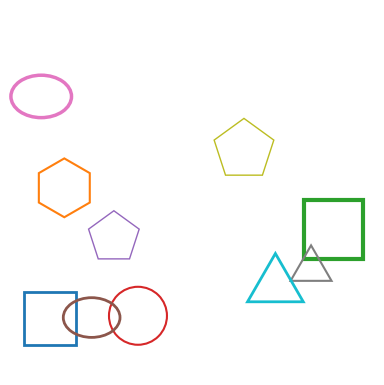[{"shape": "square", "thickness": 2, "radius": 0.34, "center": [0.13, 0.173]}, {"shape": "hexagon", "thickness": 1.5, "radius": 0.38, "center": [0.167, 0.512]}, {"shape": "square", "thickness": 3, "radius": 0.38, "center": [0.867, 0.405]}, {"shape": "circle", "thickness": 1.5, "radius": 0.38, "center": [0.358, 0.18]}, {"shape": "pentagon", "thickness": 1, "radius": 0.35, "center": [0.296, 0.383]}, {"shape": "oval", "thickness": 2, "radius": 0.37, "center": [0.238, 0.175]}, {"shape": "oval", "thickness": 2.5, "radius": 0.39, "center": [0.107, 0.75]}, {"shape": "triangle", "thickness": 1.5, "radius": 0.31, "center": [0.808, 0.301]}, {"shape": "pentagon", "thickness": 1, "radius": 0.41, "center": [0.634, 0.611]}, {"shape": "triangle", "thickness": 2, "radius": 0.42, "center": [0.715, 0.258]}]